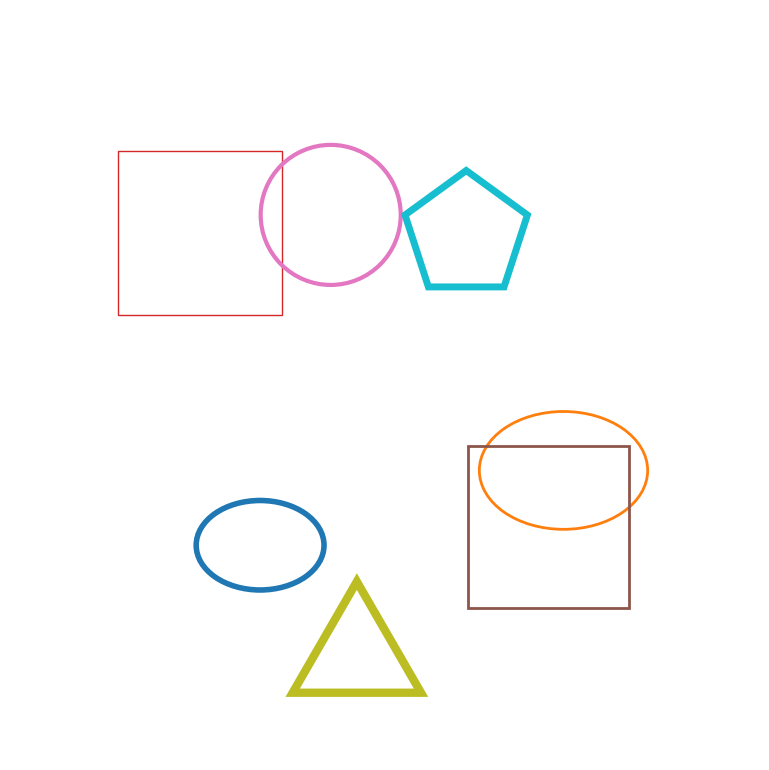[{"shape": "oval", "thickness": 2, "radius": 0.42, "center": [0.338, 0.292]}, {"shape": "oval", "thickness": 1, "radius": 0.55, "center": [0.732, 0.389]}, {"shape": "square", "thickness": 0.5, "radius": 0.53, "center": [0.26, 0.698]}, {"shape": "square", "thickness": 1, "radius": 0.52, "center": [0.712, 0.315]}, {"shape": "circle", "thickness": 1.5, "radius": 0.45, "center": [0.429, 0.721]}, {"shape": "triangle", "thickness": 3, "radius": 0.48, "center": [0.463, 0.148]}, {"shape": "pentagon", "thickness": 2.5, "radius": 0.42, "center": [0.605, 0.695]}]